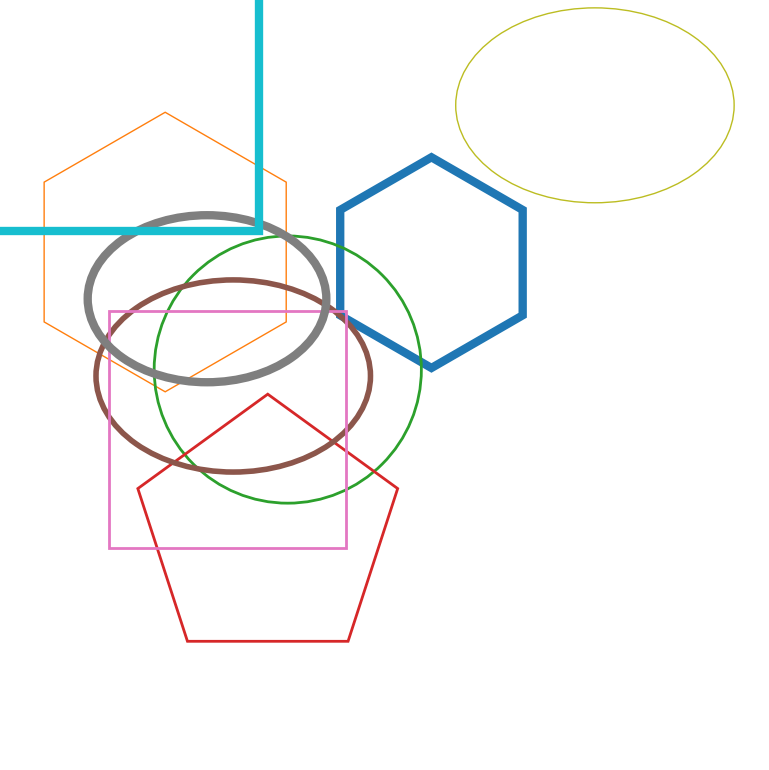[{"shape": "hexagon", "thickness": 3, "radius": 0.68, "center": [0.56, 0.659]}, {"shape": "hexagon", "thickness": 0.5, "radius": 0.91, "center": [0.215, 0.673]}, {"shape": "circle", "thickness": 1, "radius": 0.87, "center": [0.374, 0.52]}, {"shape": "pentagon", "thickness": 1, "radius": 0.89, "center": [0.348, 0.311]}, {"shape": "oval", "thickness": 2, "radius": 0.89, "center": [0.303, 0.512]}, {"shape": "square", "thickness": 1, "radius": 0.77, "center": [0.295, 0.442]}, {"shape": "oval", "thickness": 3, "radius": 0.77, "center": [0.269, 0.612]}, {"shape": "oval", "thickness": 0.5, "radius": 0.9, "center": [0.773, 0.863]}, {"shape": "square", "thickness": 3, "radius": 0.87, "center": [0.163, 0.873]}]